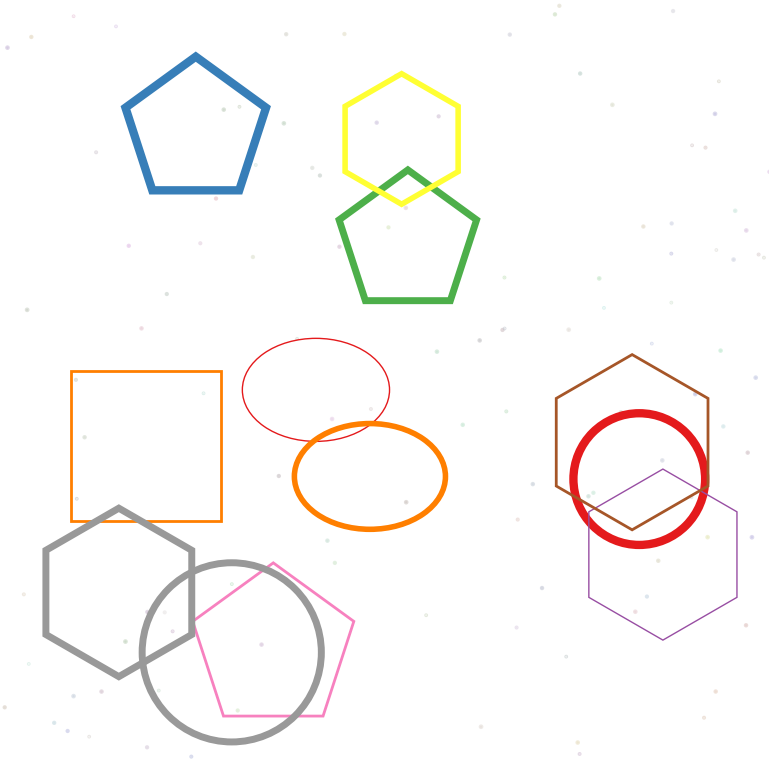[{"shape": "circle", "thickness": 3, "radius": 0.43, "center": [0.83, 0.378]}, {"shape": "oval", "thickness": 0.5, "radius": 0.48, "center": [0.41, 0.494]}, {"shape": "pentagon", "thickness": 3, "radius": 0.48, "center": [0.254, 0.83]}, {"shape": "pentagon", "thickness": 2.5, "radius": 0.47, "center": [0.53, 0.685]}, {"shape": "hexagon", "thickness": 0.5, "radius": 0.56, "center": [0.861, 0.28]}, {"shape": "oval", "thickness": 2, "radius": 0.49, "center": [0.48, 0.381]}, {"shape": "square", "thickness": 1, "radius": 0.49, "center": [0.19, 0.421]}, {"shape": "hexagon", "thickness": 2, "radius": 0.42, "center": [0.522, 0.82]}, {"shape": "hexagon", "thickness": 1, "radius": 0.57, "center": [0.821, 0.426]}, {"shape": "pentagon", "thickness": 1, "radius": 0.55, "center": [0.355, 0.159]}, {"shape": "circle", "thickness": 2.5, "radius": 0.58, "center": [0.301, 0.153]}, {"shape": "hexagon", "thickness": 2.5, "radius": 0.55, "center": [0.154, 0.231]}]